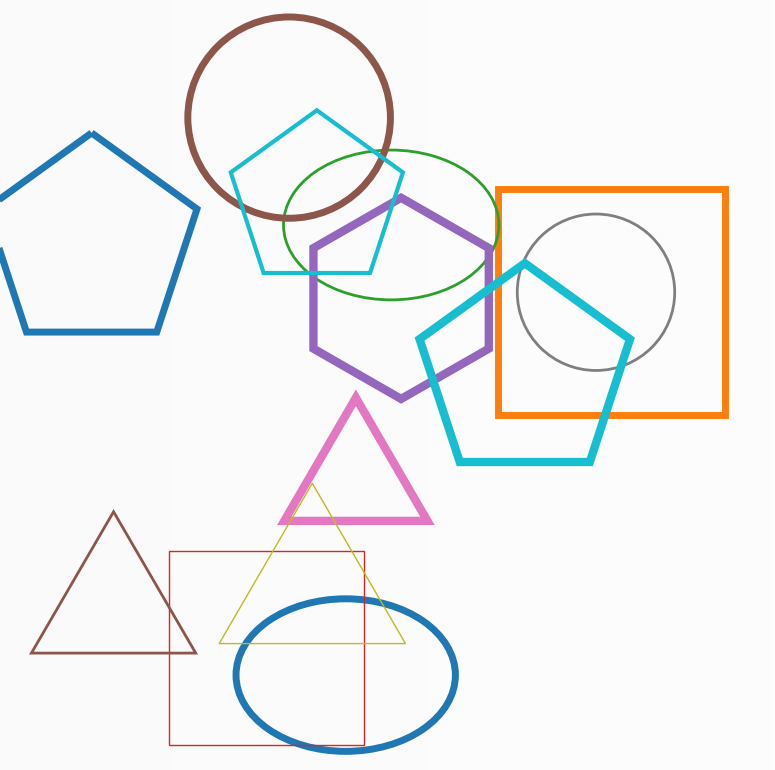[{"shape": "pentagon", "thickness": 2.5, "radius": 0.71, "center": [0.118, 0.684]}, {"shape": "oval", "thickness": 2.5, "radius": 0.71, "center": [0.446, 0.123]}, {"shape": "square", "thickness": 2.5, "radius": 0.73, "center": [0.789, 0.607]}, {"shape": "oval", "thickness": 1, "radius": 0.69, "center": [0.505, 0.708]}, {"shape": "square", "thickness": 0.5, "radius": 0.63, "center": [0.344, 0.158]}, {"shape": "hexagon", "thickness": 3, "radius": 0.65, "center": [0.518, 0.613]}, {"shape": "circle", "thickness": 2.5, "radius": 0.65, "center": [0.373, 0.847]}, {"shape": "triangle", "thickness": 1, "radius": 0.61, "center": [0.147, 0.213]}, {"shape": "triangle", "thickness": 3, "radius": 0.53, "center": [0.459, 0.377]}, {"shape": "circle", "thickness": 1, "radius": 0.51, "center": [0.769, 0.62]}, {"shape": "triangle", "thickness": 0.5, "radius": 0.69, "center": [0.403, 0.234]}, {"shape": "pentagon", "thickness": 1.5, "radius": 0.58, "center": [0.409, 0.74]}, {"shape": "pentagon", "thickness": 3, "radius": 0.71, "center": [0.677, 0.515]}]